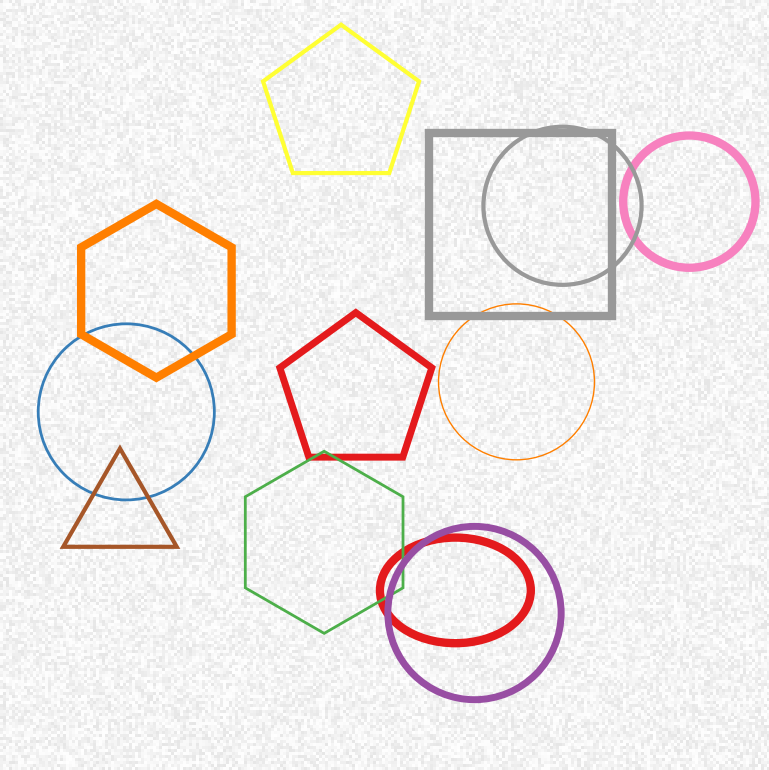[{"shape": "pentagon", "thickness": 2.5, "radius": 0.52, "center": [0.462, 0.49]}, {"shape": "oval", "thickness": 3, "radius": 0.49, "center": [0.591, 0.233]}, {"shape": "circle", "thickness": 1, "radius": 0.57, "center": [0.164, 0.465]}, {"shape": "hexagon", "thickness": 1, "radius": 0.59, "center": [0.421, 0.296]}, {"shape": "circle", "thickness": 2.5, "radius": 0.56, "center": [0.616, 0.204]}, {"shape": "circle", "thickness": 0.5, "radius": 0.51, "center": [0.671, 0.504]}, {"shape": "hexagon", "thickness": 3, "radius": 0.56, "center": [0.203, 0.622]}, {"shape": "pentagon", "thickness": 1.5, "radius": 0.53, "center": [0.443, 0.861]}, {"shape": "triangle", "thickness": 1.5, "radius": 0.43, "center": [0.156, 0.332]}, {"shape": "circle", "thickness": 3, "radius": 0.43, "center": [0.895, 0.738]}, {"shape": "circle", "thickness": 1.5, "radius": 0.51, "center": [0.731, 0.733]}, {"shape": "square", "thickness": 3, "radius": 0.59, "center": [0.676, 0.709]}]